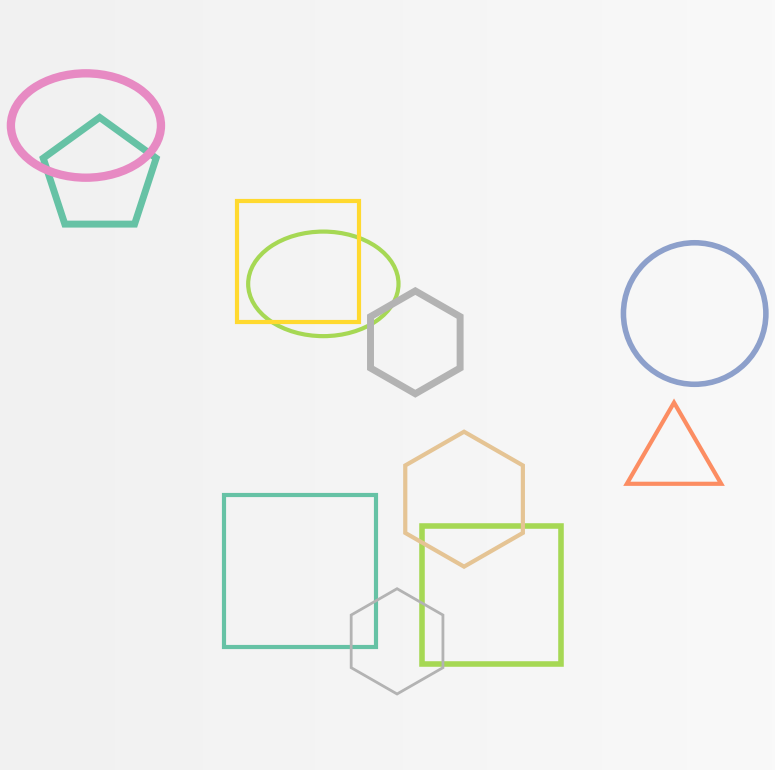[{"shape": "pentagon", "thickness": 2.5, "radius": 0.38, "center": [0.129, 0.771]}, {"shape": "square", "thickness": 1.5, "radius": 0.49, "center": [0.387, 0.258]}, {"shape": "triangle", "thickness": 1.5, "radius": 0.35, "center": [0.87, 0.407]}, {"shape": "circle", "thickness": 2, "radius": 0.46, "center": [0.896, 0.593]}, {"shape": "oval", "thickness": 3, "radius": 0.48, "center": [0.111, 0.837]}, {"shape": "square", "thickness": 2, "radius": 0.45, "center": [0.634, 0.227]}, {"shape": "oval", "thickness": 1.5, "radius": 0.48, "center": [0.417, 0.631]}, {"shape": "square", "thickness": 1.5, "radius": 0.39, "center": [0.384, 0.66]}, {"shape": "hexagon", "thickness": 1.5, "radius": 0.44, "center": [0.599, 0.352]}, {"shape": "hexagon", "thickness": 1, "radius": 0.34, "center": [0.512, 0.167]}, {"shape": "hexagon", "thickness": 2.5, "radius": 0.33, "center": [0.536, 0.555]}]